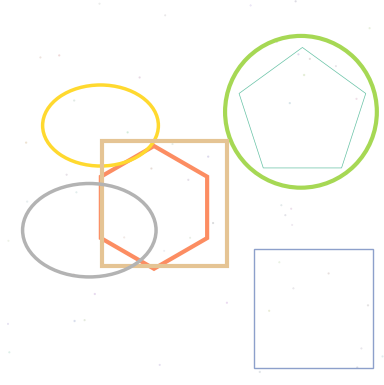[{"shape": "pentagon", "thickness": 0.5, "radius": 0.86, "center": [0.785, 0.704]}, {"shape": "hexagon", "thickness": 3, "radius": 0.8, "center": [0.4, 0.461]}, {"shape": "square", "thickness": 1, "radius": 0.77, "center": [0.815, 0.198]}, {"shape": "circle", "thickness": 3, "radius": 0.99, "center": [0.782, 0.71]}, {"shape": "oval", "thickness": 2.5, "radius": 0.75, "center": [0.261, 0.674]}, {"shape": "square", "thickness": 3, "radius": 0.81, "center": [0.428, 0.471]}, {"shape": "oval", "thickness": 2.5, "radius": 0.87, "center": [0.232, 0.402]}]